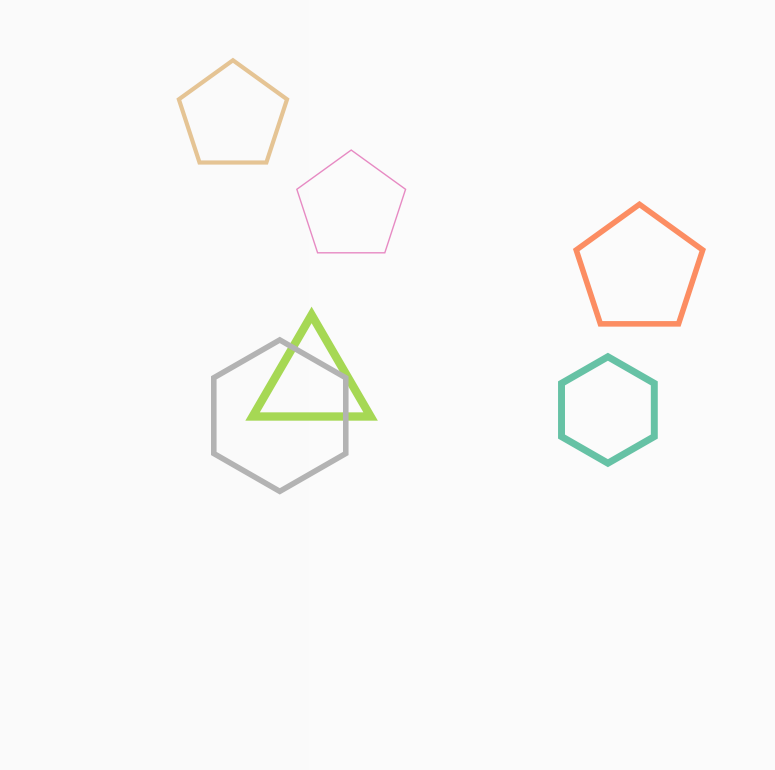[{"shape": "hexagon", "thickness": 2.5, "radius": 0.35, "center": [0.784, 0.468]}, {"shape": "pentagon", "thickness": 2, "radius": 0.43, "center": [0.825, 0.649]}, {"shape": "pentagon", "thickness": 0.5, "radius": 0.37, "center": [0.453, 0.731]}, {"shape": "triangle", "thickness": 3, "radius": 0.44, "center": [0.402, 0.503]}, {"shape": "pentagon", "thickness": 1.5, "radius": 0.37, "center": [0.301, 0.848]}, {"shape": "hexagon", "thickness": 2, "radius": 0.49, "center": [0.361, 0.46]}]